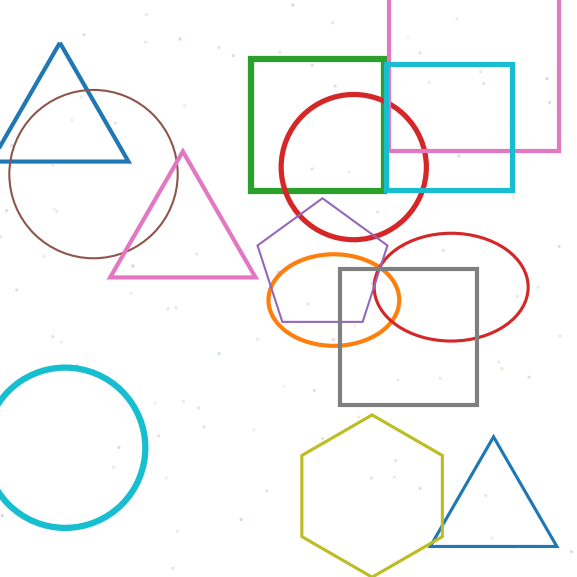[{"shape": "triangle", "thickness": 2, "radius": 0.69, "center": [0.104, 0.788]}, {"shape": "triangle", "thickness": 1.5, "radius": 0.63, "center": [0.855, 0.116]}, {"shape": "oval", "thickness": 2, "radius": 0.57, "center": [0.578, 0.48]}, {"shape": "square", "thickness": 3, "radius": 0.57, "center": [0.55, 0.783]}, {"shape": "oval", "thickness": 1.5, "radius": 0.67, "center": [0.781, 0.502]}, {"shape": "circle", "thickness": 2.5, "radius": 0.63, "center": [0.613, 0.71]}, {"shape": "pentagon", "thickness": 1, "radius": 0.59, "center": [0.558, 0.537]}, {"shape": "circle", "thickness": 1, "radius": 0.73, "center": [0.162, 0.698]}, {"shape": "triangle", "thickness": 2, "radius": 0.73, "center": [0.317, 0.591]}, {"shape": "square", "thickness": 2, "radius": 0.74, "center": [0.82, 0.885]}, {"shape": "square", "thickness": 2, "radius": 0.59, "center": [0.707, 0.416]}, {"shape": "hexagon", "thickness": 1.5, "radius": 0.7, "center": [0.644, 0.14]}, {"shape": "square", "thickness": 2.5, "radius": 0.55, "center": [0.777, 0.78]}, {"shape": "circle", "thickness": 3, "radius": 0.69, "center": [0.113, 0.224]}]